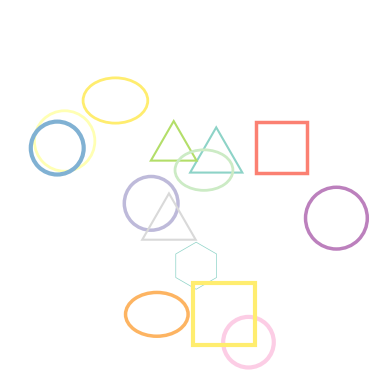[{"shape": "triangle", "thickness": 1.5, "radius": 0.39, "center": [0.562, 0.591]}, {"shape": "hexagon", "thickness": 0.5, "radius": 0.31, "center": [0.51, 0.31]}, {"shape": "circle", "thickness": 2, "radius": 0.39, "center": [0.168, 0.634]}, {"shape": "circle", "thickness": 2.5, "radius": 0.35, "center": [0.393, 0.472]}, {"shape": "square", "thickness": 2.5, "radius": 0.33, "center": [0.731, 0.618]}, {"shape": "circle", "thickness": 3, "radius": 0.34, "center": [0.149, 0.615]}, {"shape": "oval", "thickness": 2.5, "radius": 0.41, "center": [0.407, 0.184]}, {"shape": "triangle", "thickness": 1.5, "radius": 0.34, "center": [0.451, 0.617]}, {"shape": "circle", "thickness": 3, "radius": 0.33, "center": [0.645, 0.111]}, {"shape": "triangle", "thickness": 1.5, "radius": 0.4, "center": [0.439, 0.417]}, {"shape": "circle", "thickness": 2.5, "radius": 0.4, "center": [0.874, 0.433]}, {"shape": "oval", "thickness": 2, "radius": 0.38, "center": [0.53, 0.558]}, {"shape": "square", "thickness": 3, "radius": 0.4, "center": [0.582, 0.185]}, {"shape": "oval", "thickness": 2, "radius": 0.42, "center": [0.3, 0.739]}]